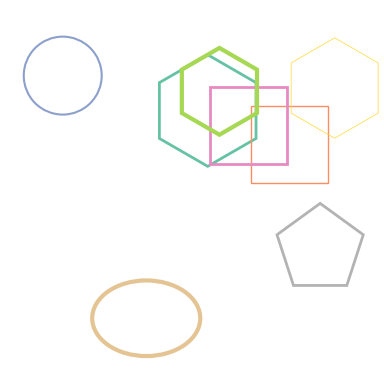[{"shape": "hexagon", "thickness": 2, "radius": 0.72, "center": [0.54, 0.713]}, {"shape": "square", "thickness": 1, "radius": 0.5, "center": [0.751, 0.624]}, {"shape": "circle", "thickness": 1.5, "radius": 0.51, "center": [0.163, 0.804]}, {"shape": "square", "thickness": 2, "radius": 0.5, "center": [0.645, 0.674]}, {"shape": "hexagon", "thickness": 3, "radius": 0.56, "center": [0.57, 0.763]}, {"shape": "hexagon", "thickness": 0.5, "radius": 0.65, "center": [0.869, 0.771]}, {"shape": "oval", "thickness": 3, "radius": 0.7, "center": [0.38, 0.173]}, {"shape": "pentagon", "thickness": 2, "radius": 0.59, "center": [0.832, 0.354]}]